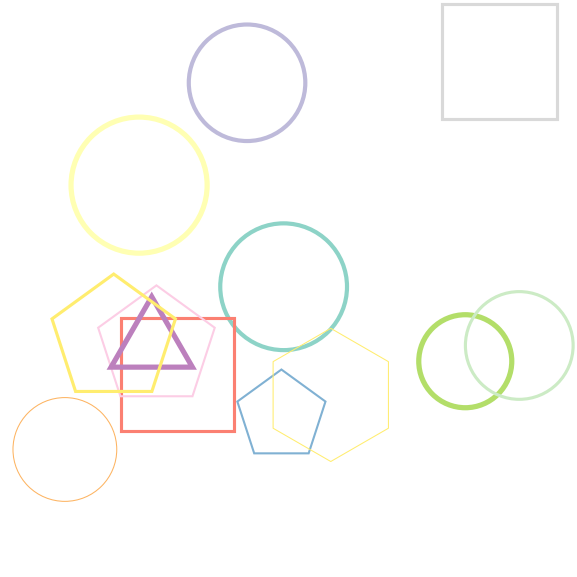[{"shape": "circle", "thickness": 2, "radius": 0.55, "center": [0.491, 0.503]}, {"shape": "circle", "thickness": 2.5, "radius": 0.59, "center": [0.241, 0.679]}, {"shape": "circle", "thickness": 2, "radius": 0.5, "center": [0.428, 0.856]}, {"shape": "square", "thickness": 1.5, "radius": 0.49, "center": [0.307, 0.35]}, {"shape": "pentagon", "thickness": 1, "radius": 0.4, "center": [0.487, 0.279]}, {"shape": "circle", "thickness": 0.5, "radius": 0.45, "center": [0.112, 0.221]}, {"shape": "circle", "thickness": 2.5, "radius": 0.4, "center": [0.806, 0.374]}, {"shape": "pentagon", "thickness": 1, "radius": 0.53, "center": [0.271, 0.399]}, {"shape": "square", "thickness": 1.5, "radius": 0.5, "center": [0.865, 0.893]}, {"shape": "triangle", "thickness": 2.5, "radius": 0.41, "center": [0.263, 0.404]}, {"shape": "circle", "thickness": 1.5, "radius": 0.47, "center": [0.899, 0.401]}, {"shape": "hexagon", "thickness": 0.5, "radius": 0.58, "center": [0.573, 0.315]}, {"shape": "pentagon", "thickness": 1.5, "radius": 0.56, "center": [0.197, 0.412]}]